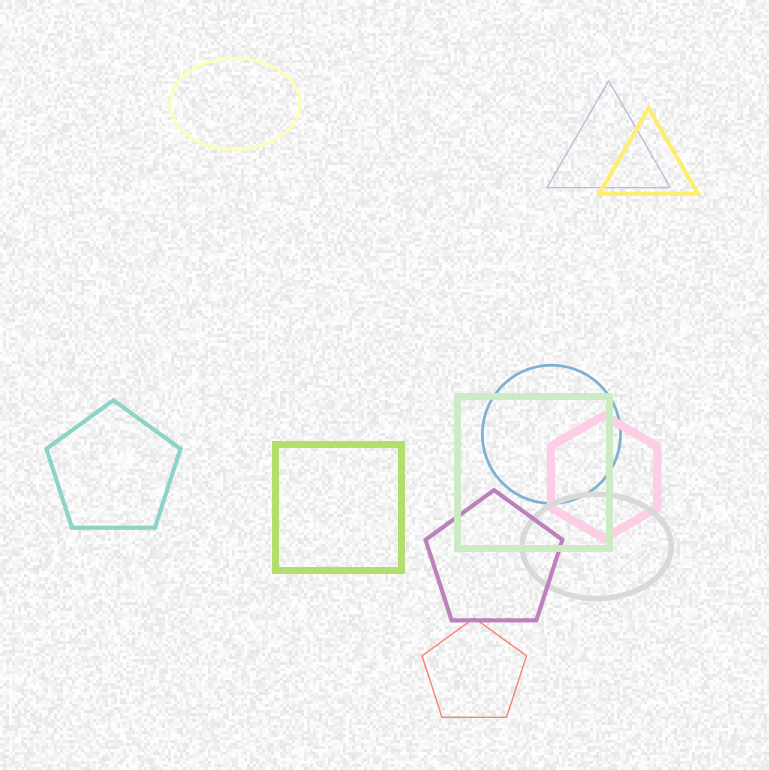[{"shape": "pentagon", "thickness": 1.5, "radius": 0.46, "center": [0.147, 0.389]}, {"shape": "oval", "thickness": 1, "radius": 0.42, "center": [0.305, 0.865]}, {"shape": "triangle", "thickness": 0.5, "radius": 0.46, "center": [0.79, 0.803]}, {"shape": "pentagon", "thickness": 0.5, "radius": 0.36, "center": [0.616, 0.126]}, {"shape": "circle", "thickness": 1, "radius": 0.45, "center": [0.716, 0.436]}, {"shape": "square", "thickness": 2.5, "radius": 0.41, "center": [0.439, 0.342]}, {"shape": "hexagon", "thickness": 3, "radius": 0.4, "center": [0.785, 0.381]}, {"shape": "oval", "thickness": 2, "radius": 0.48, "center": [0.775, 0.29]}, {"shape": "pentagon", "thickness": 1.5, "radius": 0.47, "center": [0.642, 0.27]}, {"shape": "square", "thickness": 2.5, "radius": 0.49, "center": [0.693, 0.387]}, {"shape": "triangle", "thickness": 1.5, "radius": 0.37, "center": [0.842, 0.785]}]